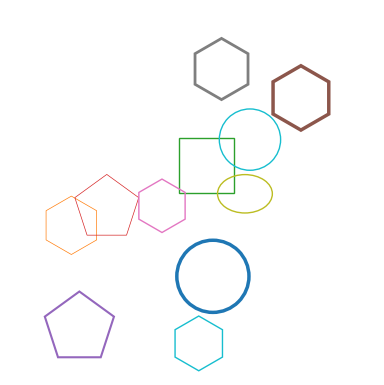[{"shape": "circle", "thickness": 2.5, "radius": 0.47, "center": [0.553, 0.282]}, {"shape": "hexagon", "thickness": 0.5, "radius": 0.38, "center": [0.185, 0.415]}, {"shape": "square", "thickness": 1, "radius": 0.35, "center": [0.536, 0.57]}, {"shape": "pentagon", "thickness": 0.5, "radius": 0.44, "center": [0.277, 0.46]}, {"shape": "pentagon", "thickness": 1.5, "radius": 0.47, "center": [0.206, 0.148]}, {"shape": "hexagon", "thickness": 2.5, "radius": 0.42, "center": [0.782, 0.746]}, {"shape": "hexagon", "thickness": 1, "radius": 0.35, "center": [0.421, 0.465]}, {"shape": "hexagon", "thickness": 2, "radius": 0.4, "center": [0.575, 0.821]}, {"shape": "oval", "thickness": 1, "radius": 0.36, "center": [0.636, 0.497]}, {"shape": "hexagon", "thickness": 1, "radius": 0.36, "center": [0.516, 0.108]}, {"shape": "circle", "thickness": 1, "radius": 0.4, "center": [0.649, 0.637]}]